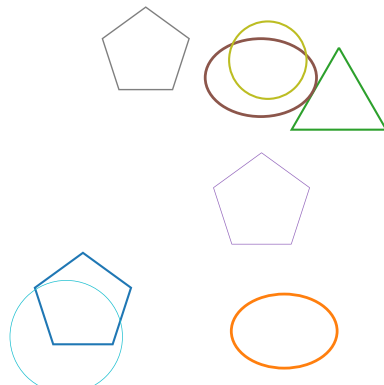[{"shape": "pentagon", "thickness": 1.5, "radius": 0.66, "center": [0.215, 0.212]}, {"shape": "oval", "thickness": 2, "radius": 0.69, "center": [0.738, 0.14]}, {"shape": "triangle", "thickness": 1.5, "radius": 0.71, "center": [0.88, 0.734]}, {"shape": "pentagon", "thickness": 0.5, "radius": 0.66, "center": [0.679, 0.472]}, {"shape": "oval", "thickness": 2, "radius": 0.72, "center": [0.678, 0.798]}, {"shape": "pentagon", "thickness": 1, "radius": 0.59, "center": [0.379, 0.863]}, {"shape": "circle", "thickness": 1.5, "radius": 0.5, "center": [0.696, 0.844]}, {"shape": "circle", "thickness": 0.5, "radius": 0.73, "center": [0.172, 0.126]}]